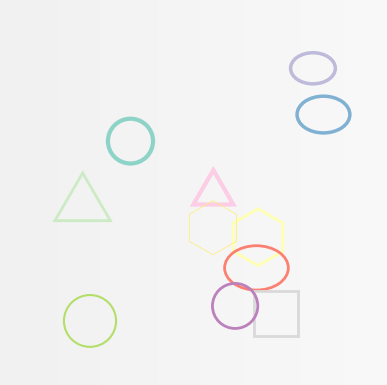[{"shape": "circle", "thickness": 3, "radius": 0.29, "center": [0.337, 0.633]}, {"shape": "hexagon", "thickness": 2, "radius": 0.37, "center": [0.666, 0.384]}, {"shape": "oval", "thickness": 2.5, "radius": 0.29, "center": [0.808, 0.823]}, {"shape": "oval", "thickness": 2, "radius": 0.41, "center": [0.662, 0.304]}, {"shape": "oval", "thickness": 2.5, "radius": 0.34, "center": [0.835, 0.702]}, {"shape": "circle", "thickness": 1.5, "radius": 0.34, "center": [0.232, 0.166]}, {"shape": "triangle", "thickness": 3, "radius": 0.3, "center": [0.551, 0.499]}, {"shape": "square", "thickness": 2, "radius": 0.29, "center": [0.712, 0.185]}, {"shape": "circle", "thickness": 2, "radius": 0.29, "center": [0.607, 0.205]}, {"shape": "triangle", "thickness": 2, "radius": 0.41, "center": [0.213, 0.468]}, {"shape": "hexagon", "thickness": 0.5, "radius": 0.35, "center": [0.549, 0.408]}]